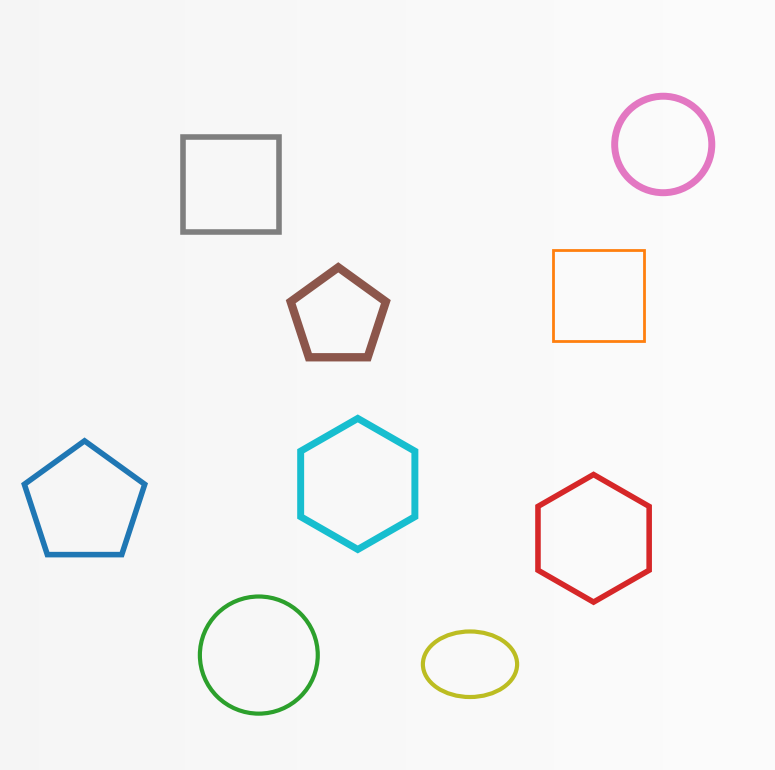[{"shape": "pentagon", "thickness": 2, "radius": 0.41, "center": [0.109, 0.346]}, {"shape": "square", "thickness": 1, "radius": 0.29, "center": [0.772, 0.616]}, {"shape": "circle", "thickness": 1.5, "radius": 0.38, "center": [0.334, 0.149]}, {"shape": "hexagon", "thickness": 2, "radius": 0.41, "center": [0.766, 0.301]}, {"shape": "pentagon", "thickness": 3, "radius": 0.32, "center": [0.436, 0.588]}, {"shape": "circle", "thickness": 2.5, "radius": 0.31, "center": [0.856, 0.812]}, {"shape": "square", "thickness": 2, "radius": 0.31, "center": [0.298, 0.76]}, {"shape": "oval", "thickness": 1.5, "radius": 0.3, "center": [0.606, 0.137]}, {"shape": "hexagon", "thickness": 2.5, "radius": 0.43, "center": [0.462, 0.372]}]